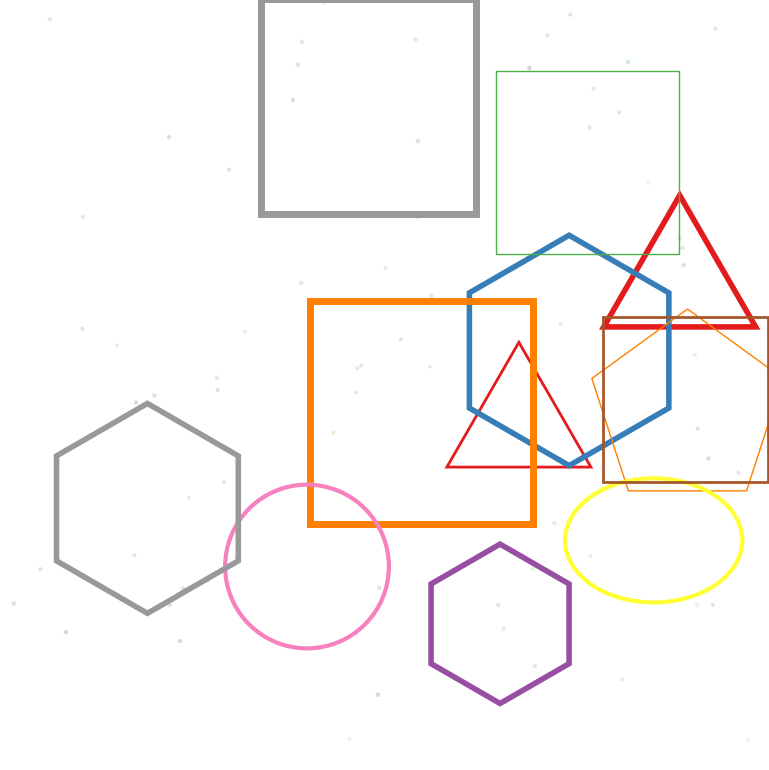[{"shape": "triangle", "thickness": 1, "radius": 0.54, "center": [0.674, 0.447]}, {"shape": "triangle", "thickness": 2, "radius": 0.57, "center": [0.883, 0.632]}, {"shape": "hexagon", "thickness": 2, "radius": 0.75, "center": [0.739, 0.545]}, {"shape": "square", "thickness": 0.5, "radius": 0.59, "center": [0.763, 0.789]}, {"shape": "hexagon", "thickness": 2, "radius": 0.52, "center": [0.649, 0.19]}, {"shape": "pentagon", "thickness": 0.5, "radius": 0.65, "center": [0.893, 0.468]}, {"shape": "square", "thickness": 2.5, "radius": 0.72, "center": [0.548, 0.465]}, {"shape": "oval", "thickness": 1.5, "radius": 0.58, "center": [0.849, 0.298]}, {"shape": "square", "thickness": 1, "radius": 0.54, "center": [0.89, 0.481]}, {"shape": "circle", "thickness": 1.5, "radius": 0.53, "center": [0.399, 0.264]}, {"shape": "square", "thickness": 2.5, "radius": 0.7, "center": [0.479, 0.861]}, {"shape": "hexagon", "thickness": 2, "radius": 0.68, "center": [0.191, 0.34]}]